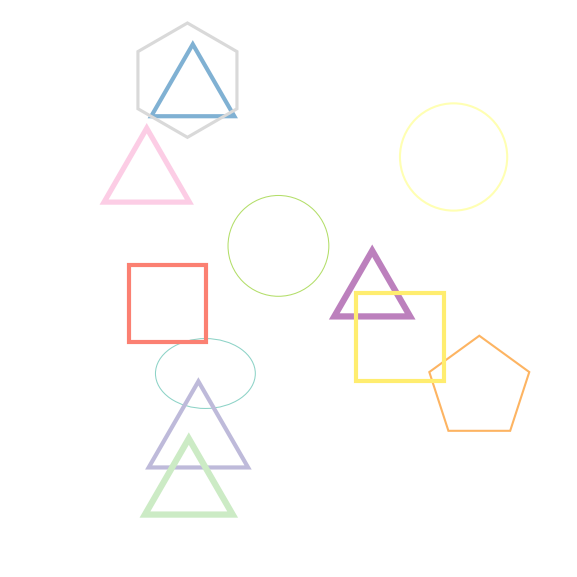[{"shape": "oval", "thickness": 0.5, "radius": 0.43, "center": [0.356, 0.352]}, {"shape": "circle", "thickness": 1, "radius": 0.46, "center": [0.785, 0.727]}, {"shape": "triangle", "thickness": 2, "radius": 0.5, "center": [0.344, 0.239]}, {"shape": "square", "thickness": 2, "radius": 0.33, "center": [0.29, 0.473]}, {"shape": "triangle", "thickness": 2, "radius": 0.42, "center": [0.334, 0.839]}, {"shape": "pentagon", "thickness": 1, "radius": 0.46, "center": [0.83, 0.327]}, {"shape": "circle", "thickness": 0.5, "radius": 0.44, "center": [0.482, 0.573]}, {"shape": "triangle", "thickness": 2.5, "radius": 0.43, "center": [0.254, 0.692]}, {"shape": "hexagon", "thickness": 1.5, "radius": 0.49, "center": [0.325, 0.86]}, {"shape": "triangle", "thickness": 3, "radius": 0.38, "center": [0.645, 0.489]}, {"shape": "triangle", "thickness": 3, "radius": 0.44, "center": [0.327, 0.152]}, {"shape": "square", "thickness": 2, "radius": 0.38, "center": [0.692, 0.416]}]